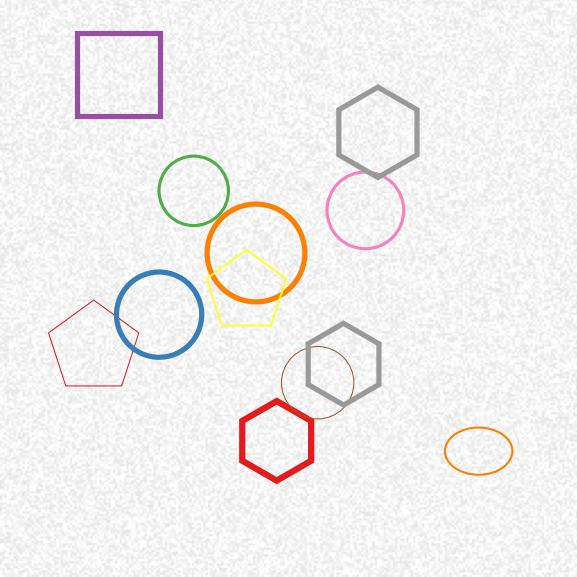[{"shape": "pentagon", "thickness": 0.5, "radius": 0.41, "center": [0.162, 0.397]}, {"shape": "hexagon", "thickness": 3, "radius": 0.34, "center": [0.479, 0.236]}, {"shape": "circle", "thickness": 2.5, "radius": 0.37, "center": [0.275, 0.454]}, {"shape": "circle", "thickness": 1.5, "radius": 0.3, "center": [0.335, 0.669]}, {"shape": "square", "thickness": 2.5, "radius": 0.36, "center": [0.205, 0.87]}, {"shape": "circle", "thickness": 2.5, "radius": 0.42, "center": [0.443, 0.561]}, {"shape": "oval", "thickness": 1, "radius": 0.29, "center": [0.829, 0.218]}, {"shape": "pentagon", "thickness": 1, "radius": 0.36, "center": [0.427, 0.494]}, {"shape": "circle", "thickness": 0.5, "radius": 0.31, "center": [0.55, 0.336]}, {"shape": "circle", "thickness": 1.5, "radius": 0.33, "center": [0.633, 0.635]}, {"shape": "hexagon", "thickness": 2.5, "radius": 0.35, "center": [0.595, 0.368]}, {"shape": "hexagon", "thickness": 2.5, "radius": 0.39, "center": [0.654, 0.77]}]